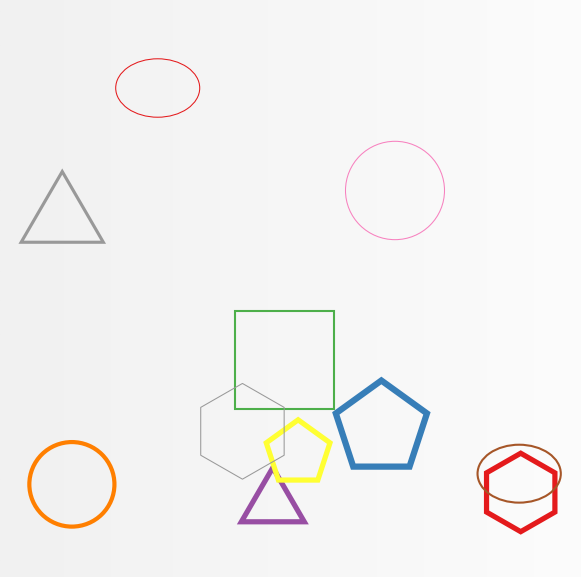[{"shape": "oval", "thickness": 0.5, "radius": 0.36, "center": [0.271, 0.847]}, {"shape": "hexagon", "thickness": 2.5, "radius": 0.34, "center": [0.896, 0.146]}, {"shape": "pentagon", "thickness": 3, "radius": 0.41, "center": [0.656, 0.258]}, {"shape": "square", "thickness": 1, "radius": 0.43, "center": [0.49, 0.376]}, {"shape": "triangle", "thickness": 2.5, "radius": 0.31, "center": [0.469, 0.127]}, {"shape": "circle", "thickness": 2, "radius": 0.37, "center": [0.124, 0.16]}, {"shape": "pentagon", "thickness": 2.5, "radius": 0.29, "center": [0.513, 0.215]}, {"shape": "oval", "thickness": 1, "radius": 0.36, "center": [0.893, 0.179]}, {"shape": "circle", "thickness": 0.5, "radius": 0.43, "center": [0.68, 0.669]}, {"shape": "hexagon", "thickness": 0.5, "radius": 0.41, "center": [0.417, 0.252]}, {"shape": "triangle", "thickness": 1.5, "radius": 0.41, "center": [0.107, 0.62]}]